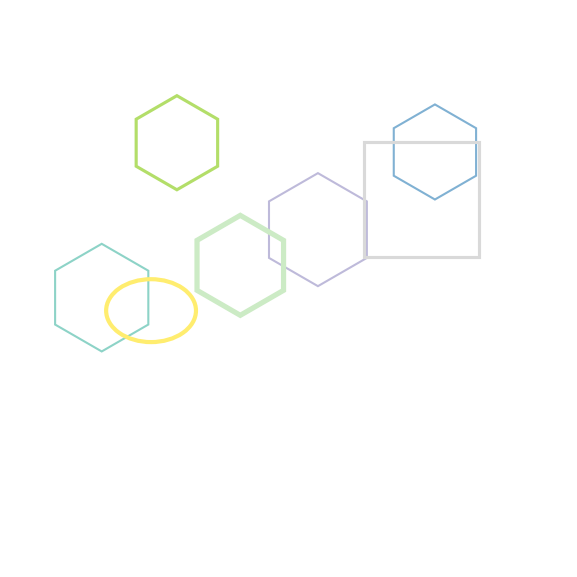[{"shape": "hexagon", "thickness": 1, "radius": 0.47, "center": [0.176, 0.484]}, {"shape": "hexagon", "thickness": 1, "radius": 0.49, "center": [0.551, 0.601]}, {"shape": "hexagon", "thickness": 1, "radius": 0.41, "center": [0.753, 0.736]}, {"shape": "hexagon", "thickness": 1.5, "radius": 0.41, "center": [0.306, 0.752]}, {"shape": "square", "thickness": 1.5, "radius": 0.5, "center": [0.729, 0.654]}, {"shape": "hexagon", "thickness": 2.5, "radius": 0.43, "center": [0.416, 0.54]}, {"shape": "oval", "thickness": 2, "radius": 0.39, "center": [0.262, 0.461]}]